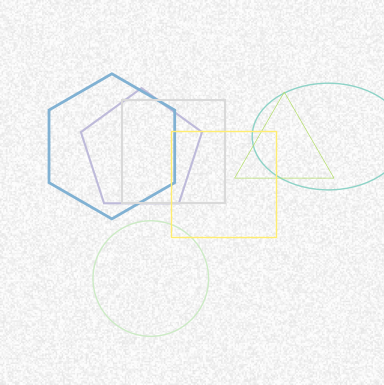[{"shape": "oval", "thickness": 1, "radius": 0.99, "center": [0.853, 0.645]}, {"shape": "pentagon", "thickness": 1.5, "radius": 0.83, "center": [0.367, 0.606]}, {"shape": "hexagon", "thickness": 2, "radius": 0.94, "center": [0.291, 0.62]}, {"shape": "triangle", "thickness": 0.5, "radius": 0.75, "center": [0.738, 0.612]}, {"shape": "square", "thickness": 1.5, "radius": 0.67, "center": [0.452, 0.606]}, {"shape": "circle", "thickness": 1, "radius": 0.75, "center": [0.392, 0.277]}, {"shape": "square", "thickness": 1, "radius": 0.68, "center": [0.581, 0.522]}]